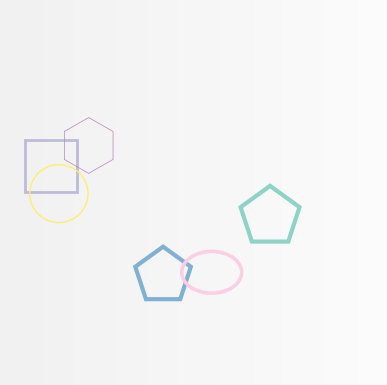[{"shape": "pentagon", "thickness": 3, "radius": 0.4, "center": [0.697, 0.437]}, {"shape": "square", "thickness": 2, "radius": 0.33, "center": [0.132, 0.569]}, {"shape": "pentagon", "thickness": 3, "radius": 0.38, "center": [0.421, 0.284]}, {"shape": "oval", "thickness": 2.5, "radius": 0.39, "center": [0.546, 0.293]}, {"shape": "hexagon", "thickness": 0.5, "radius": 0.36, "center": [0.229, 0.622]}, {"shape": "circle", "thickness": 1, "radius": 0.38, "center": [0.152, 0.497]}]